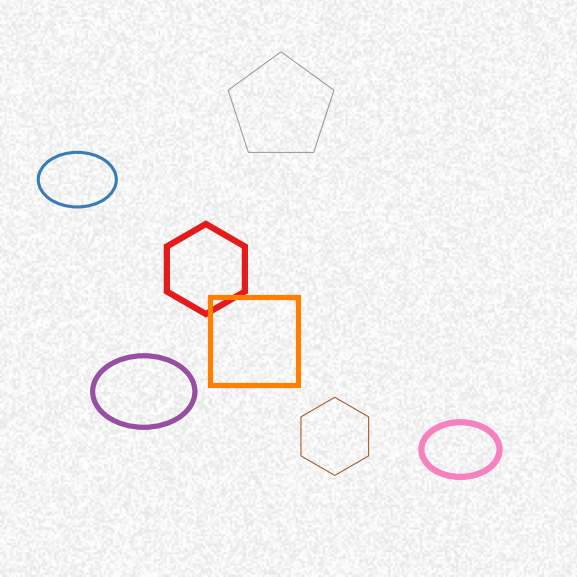[{"shape": "hexagon", "thickness": 3, "radius": 0.39, "center": [0.356, 0.533]}, {"shape": "oval", "thickness": 1.5, "radius": 0.34, "center": [0.134, 0.688]}, {"shape": "oval", "thickness": 2.5, "radius": 0.44, "center": [0.249, 0.321]}, {"shape": "square", "thickness": 2.5, "radius": 0.38, "center": [0.44, 0.408]}, {"shape": "hexagon", "thickness": 0.5, "radius": 0.34, "center": [0.58, 0.244]}, {"shape": "oval", "thickness": 3, "radius": 0.34, "center": [0.797, 0.221]}, {"shape": "pentagon", "thickness": 0.5, "radius": 0.48, "center": [0.487, 0.813]}]